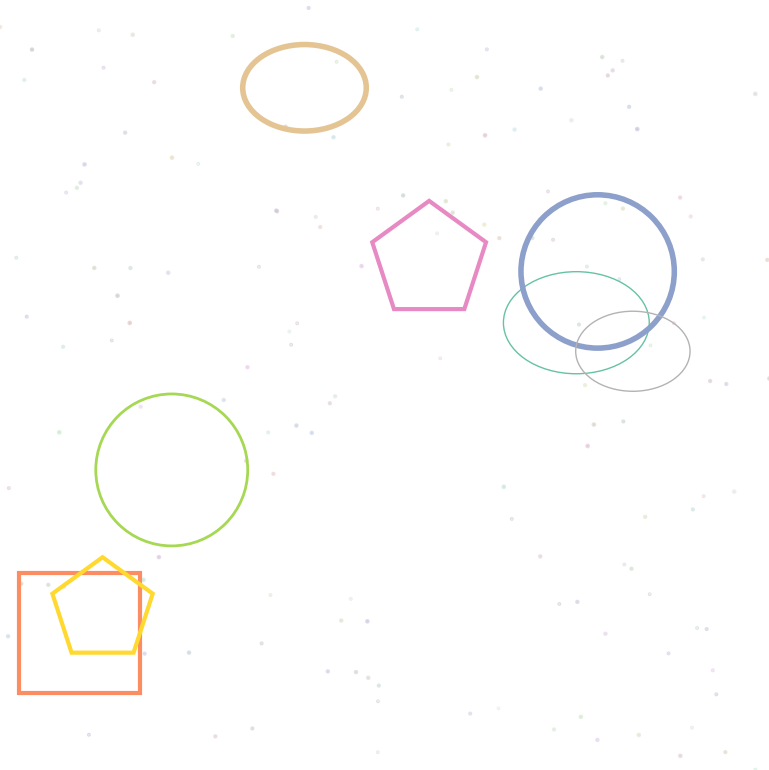[{"shape": "oval", "thickness": 0.5, "radius": 0.47, "center": [0.748, 0.581]}, {"shape": "square", "thickness": 1.5, "radius": 0.39, "center": [0.104, 0.178]}, {"shape": "circle", "thickness": 2, "radius": 0.5, "center": [0.776, 0.647]}, {"shape": "pentagon", "thickness": 1.5, "radius": 0.39, "center": [0.557, 0.661]}, {"shape": "circle", "thickness": 1, "radius": 0.49, "center": [0.223, 0.39]}, {"shape": "pentagon", "thickness": 1.5, "radius": 0.34, "center": [0.133, 0.208]}, {"shape": "oval", "thickness": 2, "radius": 0.4, "center": [0.395, 0.886]}, {"shape": "oval", "thickness": 0.5, "radius": 0.37, "center": [0.822, 0.544]}]